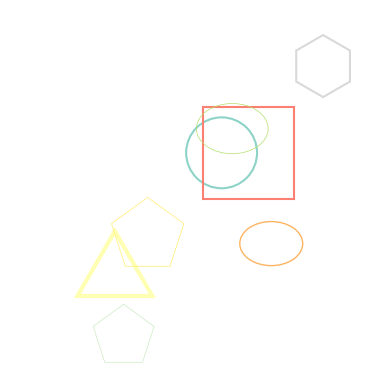[{"shape": "circle", "thickness": 1.5, "radius": 0.46, "center": [0.576, 0.603]}, {"shape": "triangle", "thickness": 3, "radius": 0.56, "center": [0.298, 0.287]}, {"shape": "square", "thickness": 1.5, "radius": 0.59, "center": [0.646, 0.603]}, {"shape": "oval", "thickness": 1, "radius": 0.41, "center": [0.705, 0.367]}, {"shape": "oval", "thickness": 0.5, "radius": 0.47, "center": [0.603, 0.666]}, {"shape": "hexagon", "thickness": 1.5, "radius": 0.4, "center": [0.839, 0.828]}, {"shape": "pentagon", "thickness": 0.5, "radius": 0.42, "center": [0.321, 0.126]}, {"shape": "pentagon", "thickness": 0.5, "radius": 0.49, "center": [0.384, 0.389]}]